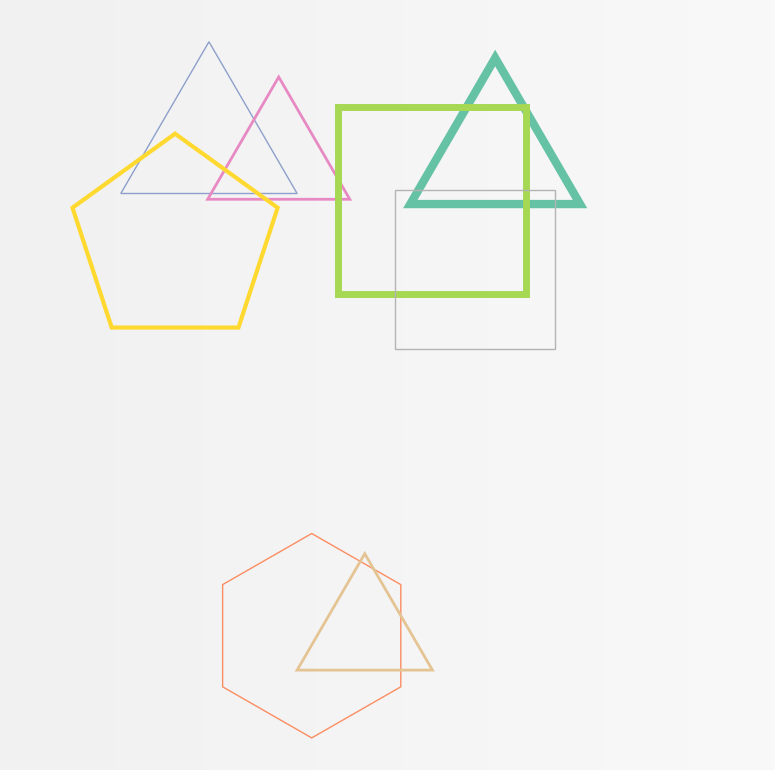[{"shape": "triangle", "thickness": 3, "radius": 0.63, "center": [0.639, 0.798]}, {"shape": "hexagon", "thickness": 0.5, "radius": 0.66, "center": [0.402, 0.174]}, {"shape": "triangle", "thickness": 0.5, "radius": 0.66, "center": [0.27, 0.814]}, {"shape": "triangle", "thickness": 1, "radius": 0.53, "center": [0.36, 0.794]}, {"shape": "square", "thickness": 2.5, "radius": 0.61, "center": [0.558, 0.739]}, {"shape": "pentagon", "thickness": 1.5, "radius": 0.7, "center": [0.226, 0.687]}, {"shape": "triangle", "thickness": 1, "radius": 0.5, "center": [0.471, 0.18]}, {"shape": "square", "thickness": 0.5, "radius": 0.52, "center": [0.613, 0.65]}]